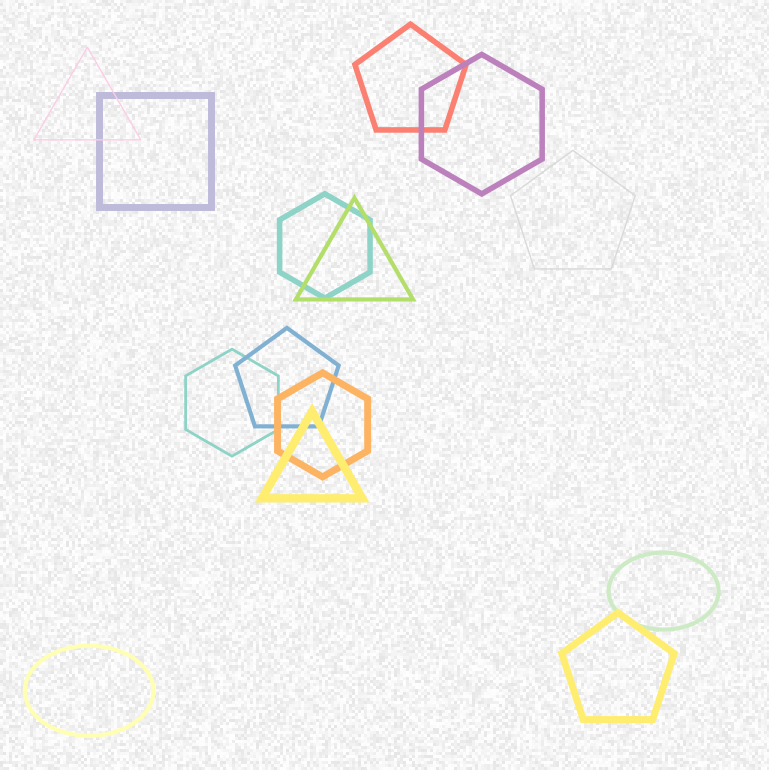[{"shape": "hexagon", "thickness": 2, "radius": 0.34, "center": [0.422, 0.681]}, {"shape": "hexagon", "thickness": 1, "radius": 0.35, "center": [0.301, 0.477]}, {"shape": "oval", "thickness": 1.5, "radius": 0.42, "center": [0.116, 0.103]}, {"shape": "square", "thickness": 2.5, "radius": 0.36, "center": [0.201, 0.803]}, {"shape": "pentagon", "thickness": 2, "radius": 0.38, "center": [0.533, 0.893]}, {"shape": "pentagon", "thickness": 1.5, "radius": 0.35, "center": [0.373, 0.503]}, {"shape": "hexagon", "thickness": 2.5, "radius": 0.34, "center": [0.419, 0.448]}, {"shape": "triangle", "thickness": 1.5, "radius": 0.44, "center": [0.46, 0.655]}, {"shape": "triangle", "thickness": 0.5, "radius": 0.4, "center": [0.113, 0.858]}, {"shape": "pentagon", "thickness": 0.5, "radius": 0.43, "center": [0.744, 0.72]}, {"shape": "hexagon", "thickness": 2, "radius": 0.45, "center": [0.626, 0.839]}, {"shape": "oval", "thickness": 1.5, "radius": 0.36, "center": [0.862, 0.232]}, {"shape": "triangle", "thickness": 3, "radius": 0.38, "center": [0.405, 0.39]}, {"shape": "pentagon", "thickness": 2.5, "radius": 0.38, "center": [0.803, 0.128]}]